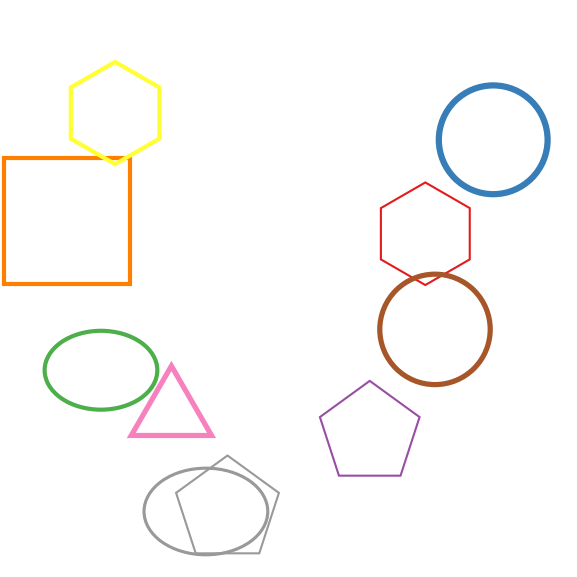[{"shape": "hexagon", "thickness": 1, "radius": 0.44, "center": [0.736, 0.594]}, {"shape": "circle", "thickness": 3, "radius": 0.47, "center": [0.854, 0.757]}, {"shape": "oval", "thickness": 2, "radius": 0.49, "center": [0.175, 0.358]}, {"shape": "pentagon", "thickness": 1, "radius": 0.45, "center": [0.64, 0.249]}, {"shape": "square", "thickness": 2, "radius": 0.55, "center": [0.116, 0.617]}, {"shape": "hexagon", "thickness": 2, "radius": 0.44, "center": [0.199, 0.803]}, {"shape": "circle", "thickness": 2.5, "radius": 0.48, "center": [0.753, 0.429]}, {"shape": "triangle", "thickness": 2.5, "radius": 0.4, "center": [0.297, 0.285]}, {"shape": "oval", "thickness": 1.5, "radius": 0.54, "center": [0.357, 0.113]}, {"shape": "pentagon", "thickness": 1, "radius": 0.47, "center": [0.394, 0.117]}]